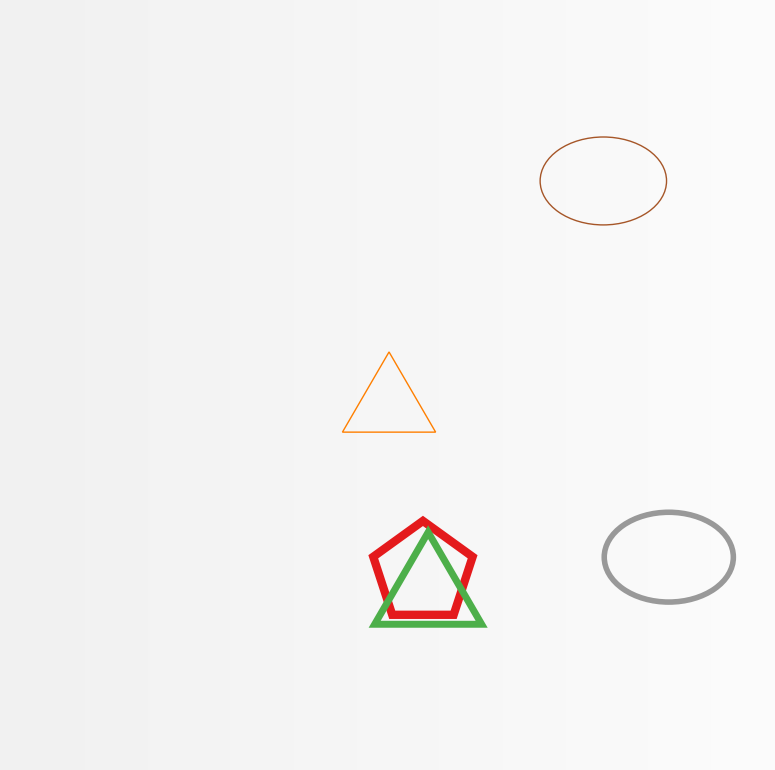[{"shape": "pentagon", "thickness": 3, "radius": 0.34, "center": [0.546, 0.256]}, {"shape": "triangle", "thickness": 2.5, "radius": 0.4, "center": [0.552, 0.229]}, {"shape": "triangle", "thickness": 0.5, "radius": 0.35, "center": [0.502, 0.473]}, {"shape": "oval", "thickness": 0.5, "radius": 0.41, "center": [0.778, 0.765]}, {"shape": "oval", "thickness": 2, "radius": 0.42, "center": [0.863, 0.276]}]